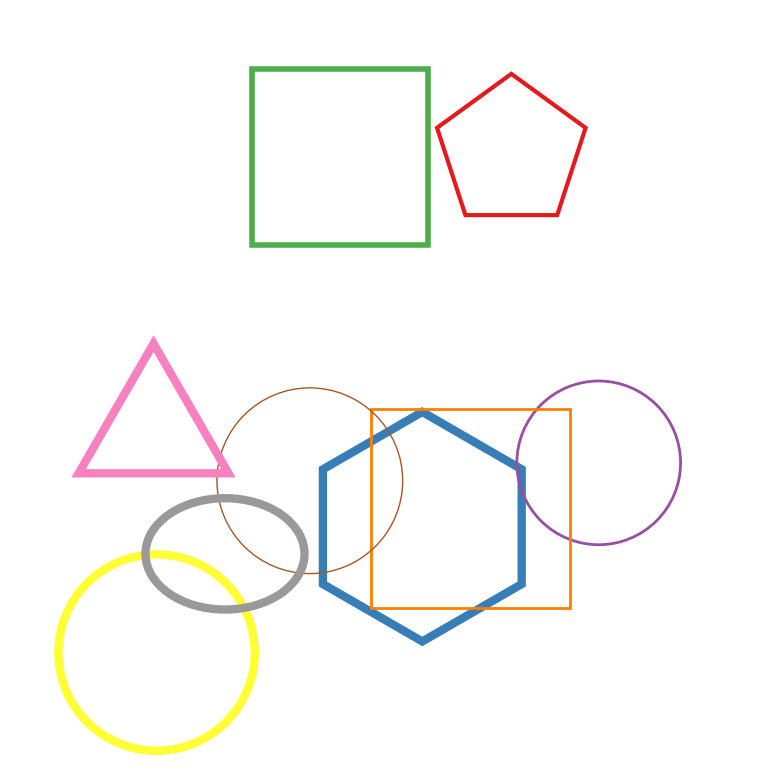[{"shape": "pentagon", "thickness": 1.5, "radius": 0.51, "center": [0.664, 0.803]}, {"shape": "hexagon", "thickness": 3, "radius": 0.75, "center": [0.548, 0.316]}, {"shape": "square", "thickness": 2, "radius": 0.57, "center": [0.442, 0.796]}, {"shape": "circle", "thickness": 1, "radius": 0.53, "center": [0.778, 0.399]}, {"shape": "square", "thickness": 1, "radius": 0.65, "center": [0.611, 0.34]}, {"shape": "circle", "thickness": 3, "radius": 0.64, "center": [0.203, 0.152]}, {"shape": "circle", "thickness": 0.5, "radius": 0.6, "center": [0.402, 0.376]}, {"shape": "triangle", "thickness": 3, "radius": 0.56, "center": [0.199, 0.441]}, {"shape": "oval", "thickness": 3, "radius": 0.52, "center": [0.292, 0.281]}]